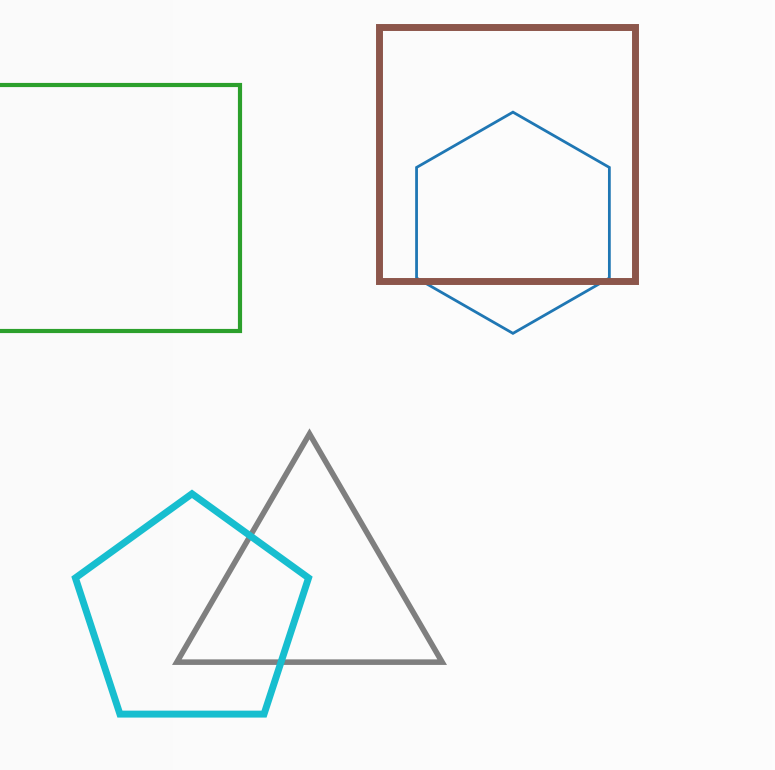[{"shape": "hexagon", "thickness": 1, "radius": 0.72, "center": [0.662, 0.711]}, {"shape": "square", "thickness": 1.5, "radius": 0.8, "center": [0.15, 0.73]}, {"shape": "square", "thickness": 2.5, "radius": 0.82, "center": [0.654, 0.8]}, {"shape": "triangle", "thickness": 2, "radius": 0.99, "center": [0.399, 0.239]}, {"shape": "pentagon", "thickness": 2.5, "radius": 0.79, "center": [0.248, 0.201]}]